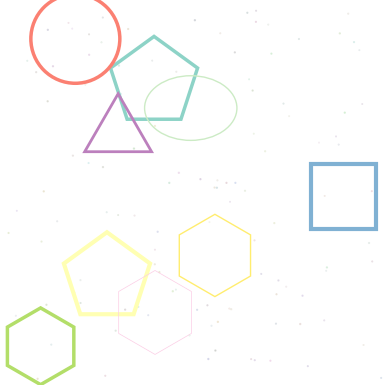[{"shape": "pentagon", "thickness": 2.5, "radius": 0.59, "center": [0.4, 0.786]}, {"shape": "pentagon", "thickness": 3, "radius": 0.59, "center": [0.278, 0.279]}, {"shape": "circle", "thickness": 2.5, "radius": 0.58, "center": [0.196, 0.899]}, {"shape": "square", "thickness": 3, "radius": 0.43, "center": [0.892, 0.49]}, {"shape": "hexagon", "thickness": 2.5, "radius": 0.5, "center": [0.105, 0.101]}, {"shape": "hexagon", "thickness": 0.5, "radius": 0.55, "center": [0.403, 0.188]}, {"shape": "triangle", "thickness": 2, "radius": 0.5, "center": [0.307, 0.656]}, {"shape": "oval", "thickness": 1, "radius": 0.6, "center": [0.495, 0.719]}, {"shape": "hexagon", "thickness": 1, "radius": 0.53, "center": [0.558, 0.336]}]